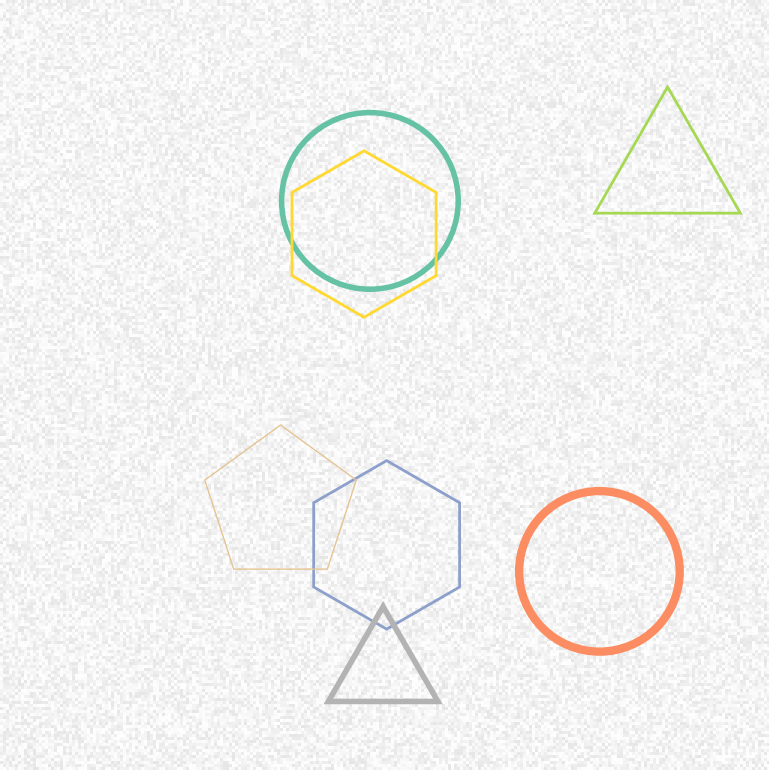[{"shape": "circle", "thickness": 2, "radius": 0.57, "center": [0.48, 0.739]}, {"shape": "circle", "thickness": 3, "radius": 0.52, "center": [0.778, 0.258]}, {"shape": "hexagon", "thickness": 1, "radius": 0.55, "center": [0.502, 0.292]}, {"shape": "triangle", "thickness": 1, "radius": 0.55, "center": [0.867, 0.778]}, {"shape": "hexagon", "thickness": 1, "radius": 0.54, "center": [0.473, 0.696]}, {"shape": "pentagon", "thickness": 0.5, "radius": 0.52, "center": [0.364, 0.345]}, {"shape": "triangle", "thickness": 2, "radius": 0.41, "center": [0.498, 0.13]}]